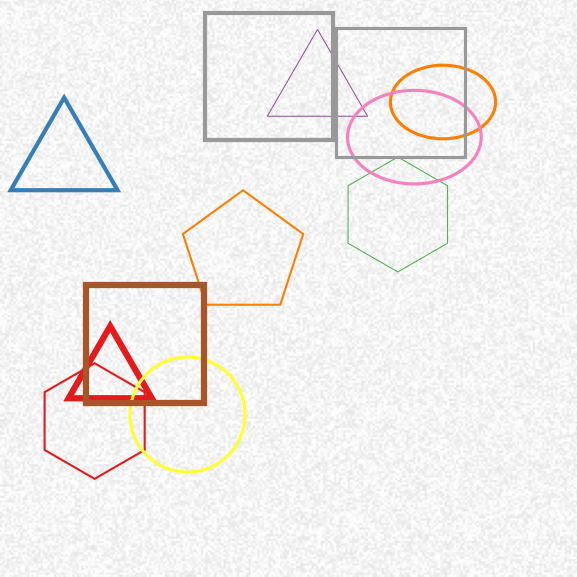[{"shape": "triangle", "thickness": 3, "radius": 0.42, "center": [0.191, 0.351]}, {"shape": "hexagon", "thickness": 1, "radius": 0.5, "center": [0.164, 0.27]}, {"shape": "triangle", "thickness": 2, "radius": 0.53, "center": [0.111, 0.723]}, {"shape": "hexagon", "thickness": 0.5, "radius": 0.5, "center": [0.689, 0.628]}, {"shape": "triangle", "thickness": 0.5, "radius": 0.5, "center": [0.55, 0.848]}, {"shape": "pentagon", "thickness": 1, "radius": 0.55, "center": [0.421, 0.56]}, {"shape": "oval", "thickness": 1.5, "radius": 0.46, "center": [0.767, 0.823]}, {"shape": "circle", "thickness": 1.5, "radius": 0.5, "center": [0.325, 0.281]}, {"shape": "square", "thickness": 3, "radius": 0.51, "center": [0.251, 0.404]}, {"shape": "oval", "thickness": 1.5, "radius": 0.58, "center": [0.718, 0.762]}, {"shape": "square", "thickness": 2, "radius": 0.55, "center": [0.466, 0.867]}, {"shape": "square", "thickness": 1.5, "radius": 0.56, "center": [0.694, 0.839]}]